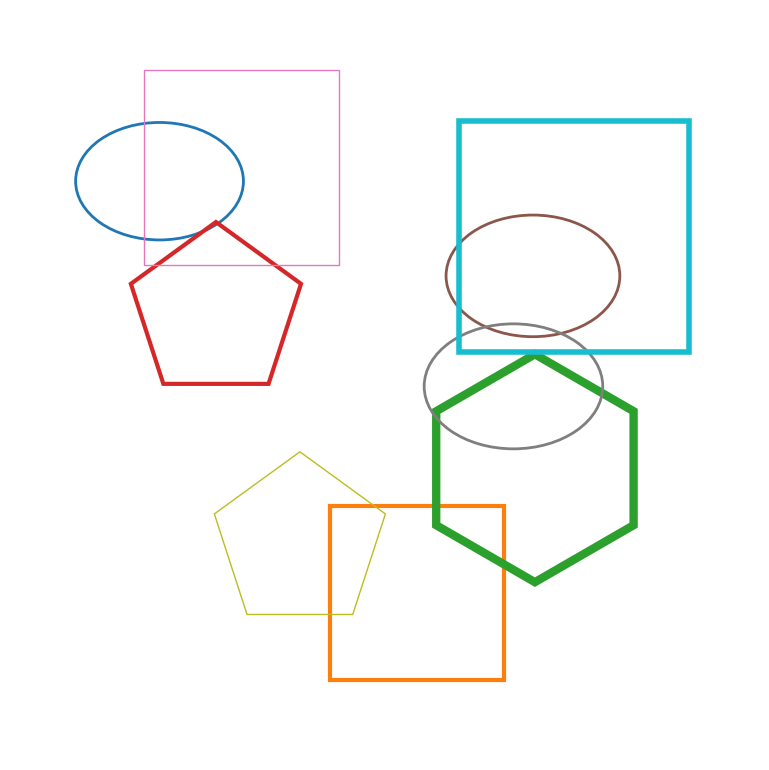[{"shape": "oval", "thickness": 1, "radius": 0.54, "center": [0.207, 0.765]}, {"shape": "square", "thickness": 1.5, "radius": 0.56, "center": [0.541, 0.23]}, {"shape": "hexagon", "thickness": 3, "radius": 0.74, "center": [0.695, 0.392]}, {"shape": "pentagon", "thickness": 1.5, "radius": 0.58, "center": [0.28, 0.595]}, {"shape": "oval", "thickness": 1, "radius": 0.56, "center": [0.692, 0.642]}, {"shape": "square", "thickness": 0.5, "radius": 0.63, "center": [0.314, 0.783]}, {"shape": "oval", "thickness": 1, "radius": 0.58, "center": [0.667, 0.498]}, {"shape": "pentagon", "thickness": 0.5, "radius": 0.58, "center": [0.389, 0.296]}, {"shape": "square", "thickness": 2, "radius": 0.75, "center": [0.746, 0.693]}]